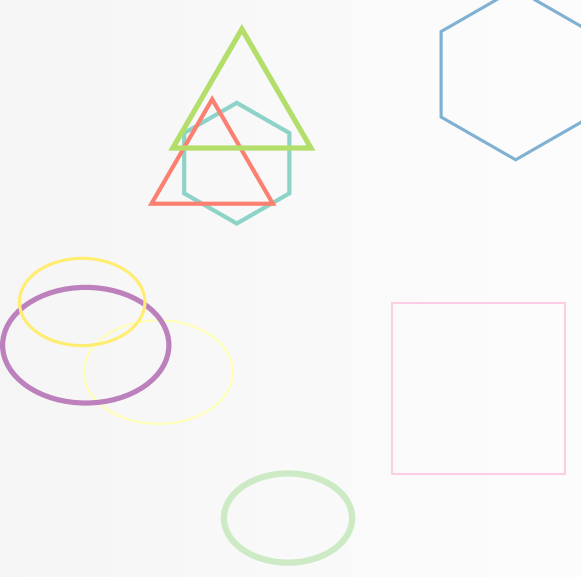[{"shape": "hexagon", "thickness": 2, "radius": 0.52, "center": [0.407, 0.717]}, {"shape": "oval", "thickness": 1, "radius": 0.64, "center": [0.273, 0.355]}, {"shape": "triangle", "thickness": 2, "radius": 0.6, "center": [0.365, 0.707]}, {"shape": "hexagon", "thickness": 1.5, "radius": 0.74, "center": [0.887, 0.871]}, {"shape": "triangle", "thickness": 2.5, "radius": 0.69, "center": [0.416, 0.811]}, {"shape": "square", "thickness": 1, "radius": 0.74, "center": [0.824, 0.326]}, {"shape": "oval", "thickness": 2.5, "radius": 0.72, "center": [0.148, 0.401]}, {"shape": "oval", "thickness": 3, "radius": 0.55, "center": [0.496, 0.102]}, {"shape": "oval", "thickness": 1.5, "radius": 0.54, "center": [0.141, 0.476]}]